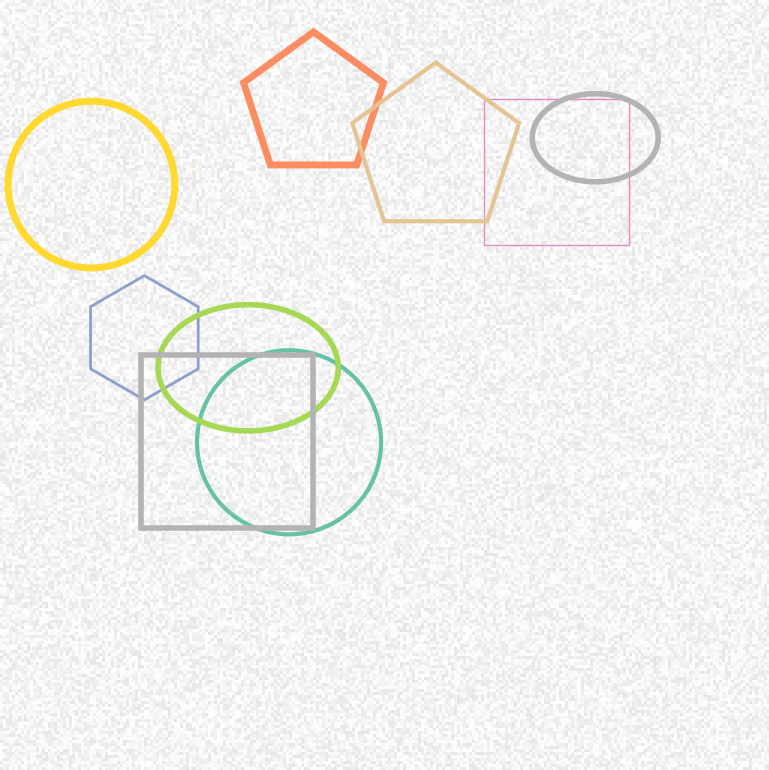[{"shape": "circle", "thickness": 1.5, "radius": 0.6, "center": [0.375, 0.426]}, {"shape": "pentagon", "thickness": 2.5, "radius": 0.48, "center": [0.407, 0.863]}, {"shape": "hexagon", "thickness": 1, "radius": 0.4, "center": [0.187, 0.561]}, {"shape": "square", "thickness": 0.5, "radius": 0.47, "center": [0.723, 0.777]}, {"shape": "oval", "thickness": 2, "radius": 0.59, "center": [0.322, 0.522]}, {"shape": "circle", "thickness": 2.5, "radius": 0.54, "center": [0.119, 0.76]}, {"shape": "pentagon", "thickness": 1.5, "radius": 0.57, "center": [0.566, 0.805]}, {"shape": "square", "thickness": 2, "radius": 0.56, "center": [0.295, 0.427]}, {"shape": "oval", "thickness": 2, "radius": 0.41, "center": [0.773, 0.821]}]